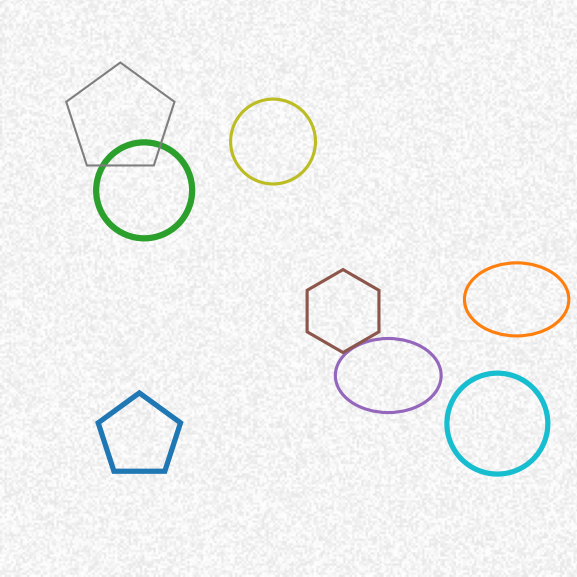[{"shape": "pentagon", "thickness": 2.5, "radius": 0.37, "center": [0.241, 0.244]}, {"shape": "oval", "thickness": 1.5, "radius": 0.45, "center": [0.895, 0.481]}, {"shape": "circle", "thickness": 3, "radius": 0.42, "center": [0.25, 0.67]}, {"shape": "oval", "thickness": 1.5, "radius": 0.46, "center": [0.672, 0.349]}, {"shape": "hexagon", "thickness": 1.5, "radius": 0.36, "center": [0.594, 0.46]}, {"shape": "pentagon", "thickness": 1, "radius": 0.49, "center": [0.208, 0.792]}, {"shape": "circle", "thickness": 1.5, "radius": 0.37, "center": [0.473, 0.754]}, {"shape": "circle", "thickness": 2.5, "radius": 0.44, "center": [0.861, 0.266]}]